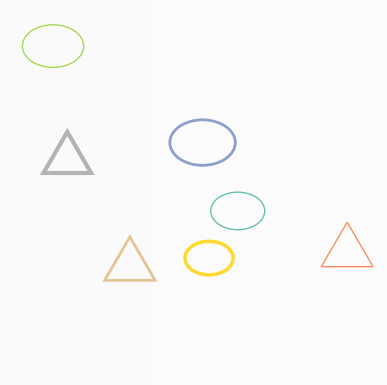[{"shape": "oval", "thickness": 1, "radius": 0.35, "center": [0.613, 0.452]}, {"shape": "triangle", "thickness": 1, "radius": 0.39, "center": [0.896, 0.346]}, {"shape": "oval", "thickness": 2, "radius": 0.42, "center": [0.523, 0.63]}, {"shape": "oval", "thickness": 1, "radius": 0.4, "center": [0.137, 0.88]}, {"shape": "oval", "thickness": 2.5, "radius": 0.31, "center": [0.539, 0.33]}, {"shape": "triangle", "thickness": 2, "radius": 0.38, "center": [0.335, 0.309]}, {"shape": "triangle", "thickness": 3, "radius": 0.36, "center": [0.174, 0.586]}]